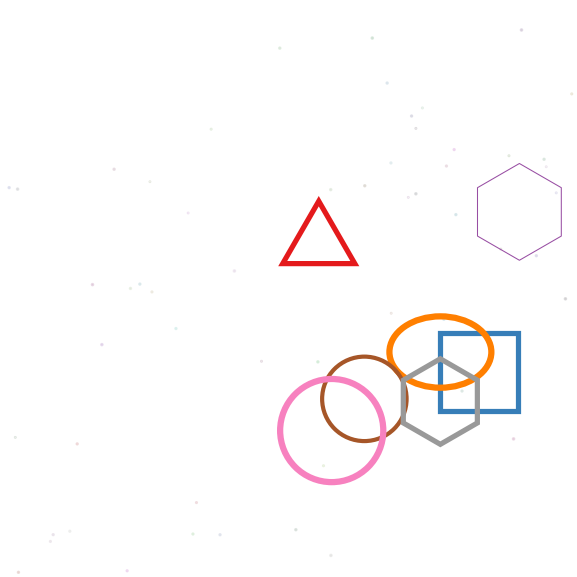[{"shape": "triangle", "thickness": 2.5, "radius": 0.36, "center": [0.552, 0.579]}, {"shape": "square", "thickness": 2.5, "radius": 0.34, "center": [0.829, 0.355]}, {"shape": "hexagon", "thickness": 0.5, "radius": 0.42, "center": [0.899, 0.632]}, {"shape": "oval", "thickness": 3, "radius": 0.44, "center": [0.763, 0.39]}, {"shape": "circle", "thickness": 2, "radius": 0.37, "center": [0.631, 0.308]}, {"shape": "circle", "thickness": 3, "radius": 0.45, "center": [0.574, 0.254]}, {"shape": "hexagon", "thickness": 2.5, "radius": 0.37, "center": [0.762, 0.304]}]